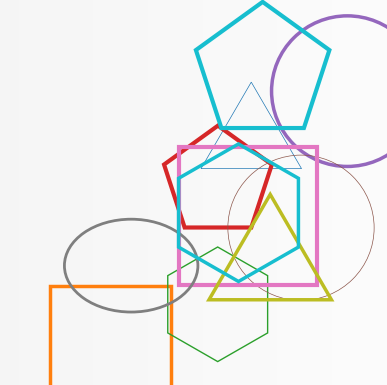[{"shape": "triangle", "thickness": 0.5, "radius": 0.75, "center": [0.648, 0.637]}, {"shape": "square", "thickness": 2.5, "radius": 0.78, "center": [0.286, 0.101]}, {"shape": "hexagon", "thickness": 1, "radius": 0.74, "center": [0.562, 0.21]}, {"shape": "pentagon", "thickness": 3, "radius": 0.73, "center": [0.562, 0.527]}, {"shape": "circle", "thickness": 2.5, "radius": 0.98, "center": [0.896, 0.763]}, {"shape": "circle", "thickness": 0.5, "radius": 0.94, "center": [0.777, 0.408]}, {"shape": "square", "thickness": 3, "radius": 0.89, "center": [0.64, 0.439]}, {"shape": "oval", "thickness": 2, "radius": 0.86, "center": [0.338, 0.31]}, {"shape": "triangle", "thickness": 2.5, "radius": 0.91, "center": [0.697, 0.313]}, {"shape": "hexagon", "thickness": 2.5, "radius": 0.89, "center": [0.615, 0.447]}, {"shape": "pentagon", "thickness": 3, "radius": 0.91, "center": [0.678, 0.814]}]